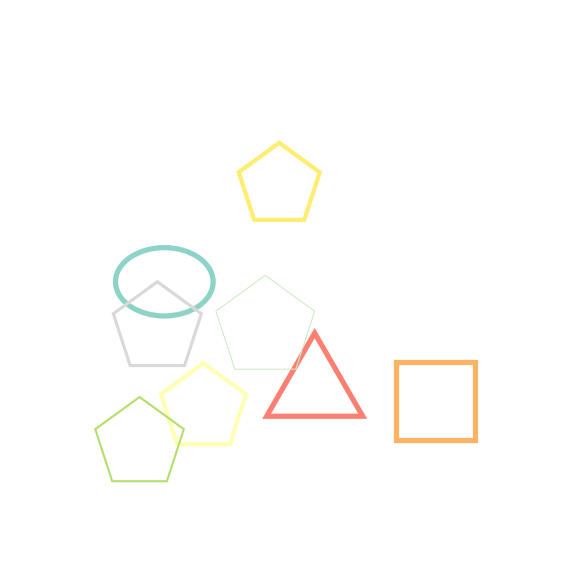[{"shape": "oval", "thickness": 2.5, "radius": 0.42, "center": [0.285, 0.511]}, {"shape": "pentagon", "thickness": 2, "radius": 0.39, "center": [0.352, 0.293]}, {"shape": "triangle", "thickness": 2.5, "radius": 0.48, "center": [0.545, 0.326]}, {"shape": "square", "thickness": 2.5, "radius": 0.34, "center": [0.754, 0.304]}, {"shape": "pentagon", "thickness": 1, "radius": 0.4, "center": [0.242, 0.231]}, {"shape": "pentagon", "thickness": 1.5, "radius": 0.4, "center": [0.272, 0.431]}, {"shape": "pentagon", "thickness": 0.5, "radius": 0.45, "center": [0.459, 0.433]}, {"shape": "pentagon", "thickness": 2, "radius": 0.37, "center": [0.484, 0.678]}]